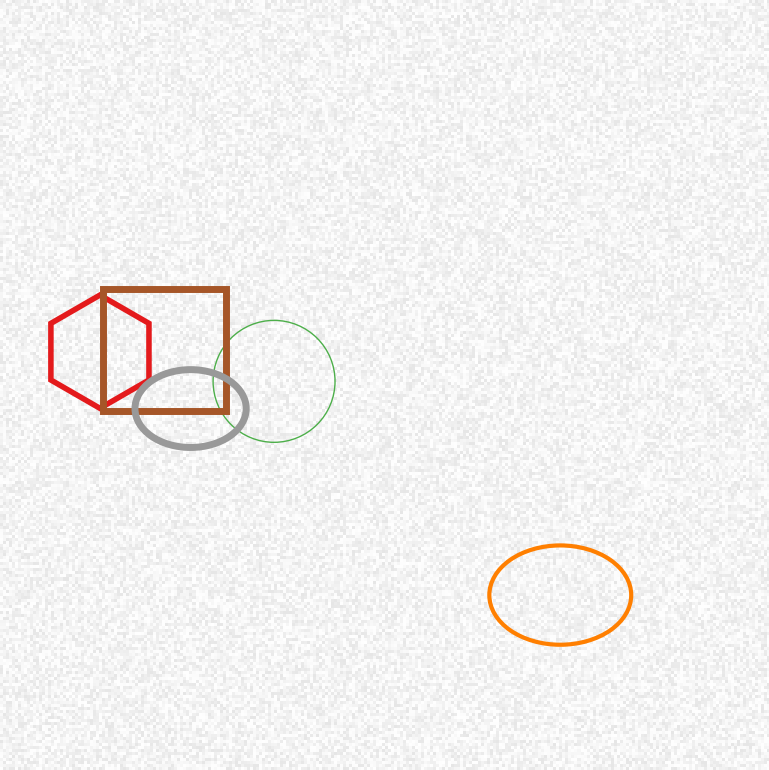[{"shape": "hexagon", "thickness": 2, "radius": 0.37, "center": [0.13, 0.543]}, {"shape": "circle", "thickness": 0.5, "radius": 0.4, "center": [0.356, 0.505]}, {"shape": "oval", "thickness": 1.5, "radius": 0.46, "center": [0.728, 0.227]}, {"shape": "square", "thickness": 2.5, "radius": 0.4, "center": [0.213, 0.546]}, {"shape": "oval", "thickness": 2.5, "radius": 0.36, "center": [0.248, 0.469]}]